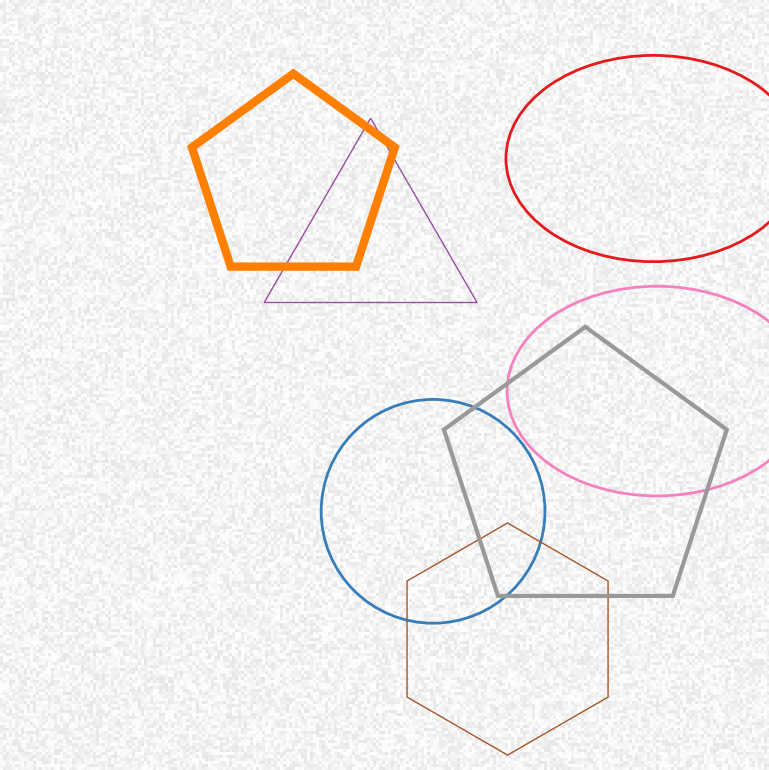[{"shape": "oval", "thickness": 1, "radius": 0.96, "center": [0.848, 0.794]}, {"shape": "circle", "thickness": 1, "radius": 0.73, "center": [0.562, 0.336]}, {"shape": "triangle", "thickness": 0.5, "radius": 0.8, "center": [0.481, 0.687]}, {"shape": "pentagon", "thickness": 3, "radius": 0.69, "center": [0.381, 0.766]}, {"shape": "hexagon", "thickness": 0.5, "radius": 0.75, "center": [0.659, 0.17]}, {"shape": "oval", "thickness": 1, "radius": 0.97, "center": [0.853, 0.492]}, {"shape": "pentagon", "thickness": 1.5, "radius": 0.97, "center": [0.76, 0.382]}]